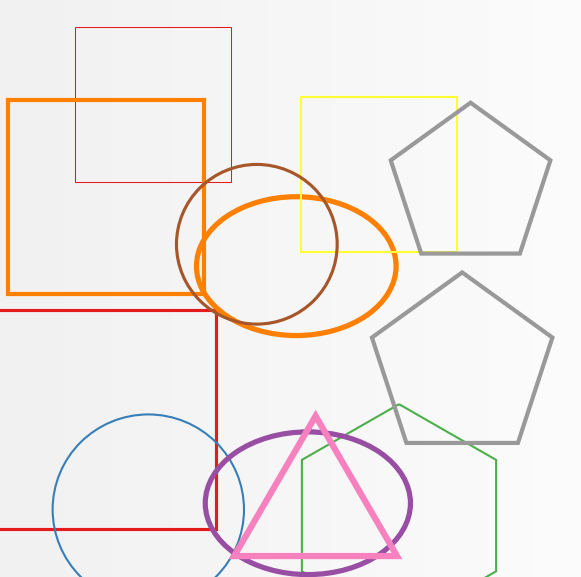[{"shape": "square", "thickness": 0.5, "radius": 0.67, "center": [0.263, 0.818]}, {"shape": "square", "thickness": 1.5, "radius": 0.95, "center": [0.181, 0.272]}, {"shape": "circle", "thickness": 1, "radius": 0.82, "center": [0.255, 0.117]}, {"shape": "hexagon", "thickness": 1, "radius": 0.96, "center": [0.686, 0.106]}, {"shape": "oval", "thickness": 2.5, "radius": 0.88, "center": [0.53, 0.128]}, {"shape": "square", "thickness": 2, "radius": 0.84, "center": [0.182, 0.658]}, {"shape": "oval", "thickness": 2.5, "radius": 0.86, "center": [0.51, 0.538]}, {"shape": "square", "thickness": 1, "radius": 0.67, "center": [0.652, 0.697]}, {"shape": "circle", "thickness": 1.5, "radius": 0.69, "center": [0.442, 0.576]}, {"shape": "triangle", "thickness": 3, "radius": 0.81, "center": [0.543, 0.117]}, {"shape": "pentagon", "thickness": 2, "radius": 0.72, "center": [0.81, 0.677]}, {"shape": "pentagon", "thickness": 2, "radius": 0.82, "center": [0.795, 0.364]}]